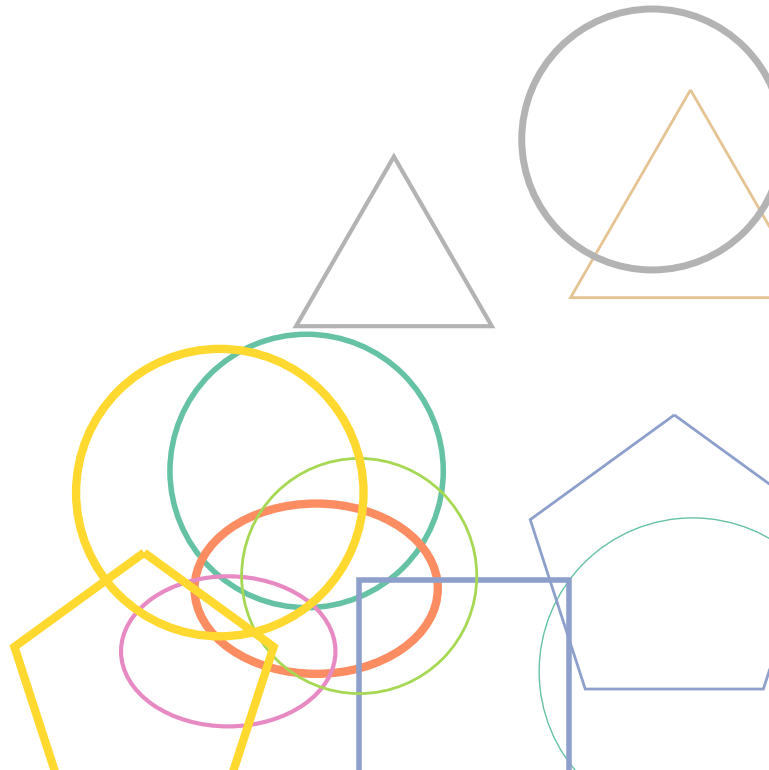[{"shape": "circle", "thickness": 2, "radius": 0.89, "center": [0.398, 0.388]}, {"shape": "circle", "thickness": 0.5, "radius": 1.0, "center": [0.9, 0.128]}, {"shape": "oval", "thickness": 3, "radius": 0.79, "center": [0.411, 0.235]}, {"shape": "pentagon", "thickness": 1, "radius": 0.98, "center": [0.876, 0.264]}, {"shape": "square", "thickness": 2, "radius": 0.68, "center": [0.603, 0.111]}, {"shape": "oval", "thickness": 1.5, "radius": 0.7, "center": [0.296, 0.154]}, {"shape": "circle", "thickness": 1, "radius": 0.76, "center": [0.466, 0.252]}, {"shape": "circle", "thickness": 3, "radius": 0.93, "center": [0.285, 0.36]}, {"shape": "pentagon", "thickness": 3, "radius": 0.88, "center": [0.187, 0.105]}, {"shape": "triangle", "thickness": 1, "radius": 0.9, "center": [0.897, 0.703]}, {"shape": "circle", "thickness": 2.5, "radius": 0.85, "center": [0.847, 0.819]}, {"shape": "triangle", "thickness": 1.5, "radius": 0.73, "center": [0.512, 0.65]}]